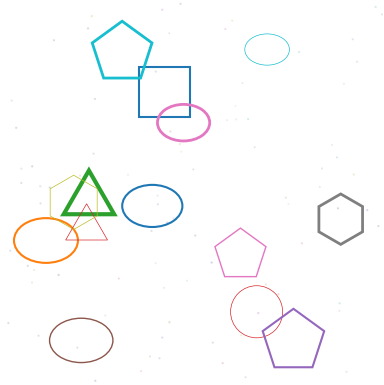[{"shape": "square", "thickness": 1.5, "radius": 0.33, "center": [0.427, 0.761]}, {"shape": "oval", "thickness": 1.5, "radius": 0.39, "center": [0.396, 0.465]}, {"shape": "oval", "thickness": 1.5, "radius": 0.42, "center": [0.119, 0.375]}, {"shape": "triangle", "thickness": 3, "radius": 0.38, "center": [0.231, 0.481]}, {"shape": "triangle", "thickness": 0.5, "radius": 0.31, "center": [0.225, 0.408]}, {"shape": "circle", "thickness": 0.5, "radius": 0.34, "center": [0.667, 0.19]}, {"shape": "pentagon", "thickness": 1.5, "radius": 0.42, "center": [0.762, 0.114]}, {"shape": "oval", "thickness": 1, "radius": 0.41, "center": [0.211, 0.116]}, {"shape": "oval", "thickness": 2, "radius": 0.34, "center": [0.477, 0.681]}, {"shape": "pentagon", "thickness": 1, "radius": 0.35, "center": [0.625, 0.338]}, {"shape": "hexagon", "thickness": 2, "radius": 0.33, "center": [0.885, 0.431]}, {"shape": "hexagon", "thickness": 0.5, "radius": 0.35, "center": [0.191, 0.474]}, {"shape": "pentagon", "thickness": 2, "radius": 0.41, "center": [0.317, 0.863]}, {"shape": "oval", "thickness": 0.5, "radius": 0.29, "center": [0.694, 0.871]}]